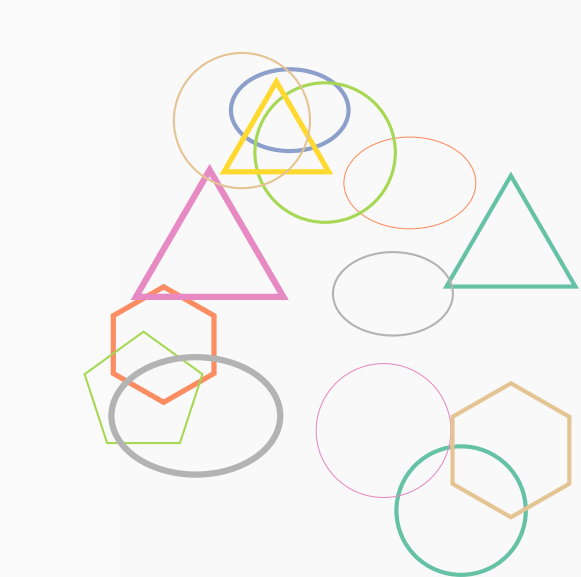[{"shape": "circle", "thickness": 2, "radius": 0.56, "center": [0.793, 0.115]}, {"shape": "triangle", "thickness": 2, "radius": 0.64, "center": [0.879, 0.567]}, {"shape": "oval", "thickness": 0.5, "radius": 0.57, "center": [0.705, 0.682]}, {"shape": "hexagon", "thickness": 2.5, "radius": 0.5, "center": [0.282, 0.402]}, {"shape": "oval", "thickness": 2, "radius": 0.51, "center": [0.498, 0.808]}, {"shape": "triangle", "thickness": 3, "radius": 0.73, "center": [0.361, 0.558]}, {"shape": "circle", "thickness": 0.5, "radius": 0.58, "center": [0.66, 0.254]}, {"shape": "circle", "thickness": 1.5, "radius": 0.6, "center": [0.559, 0.735]}, {"shape": "pentagon", "thickness": 1, "radius": 0.53, "center": [0.247, 0.318]}, {"shape": "triangle", "thickness": 2.5, "radius": 0.52, "center": [0.475, 0.754]}, {"shape": "hexagon", "thickness": 2, "radius": 0.58, "center": [0.879, 0.219]}, {"shape": "circle", "thickness": 1, "radius": 0.59, "center": [0.416, 0.79]}, {"shape": "oval", "thickness": 3, "radius": 0.73, "center": [0.337, 0.279]}, {"shape": "oval", "thickness": 1, "radius": 0.52, "center": [0.676, 0.49]}]